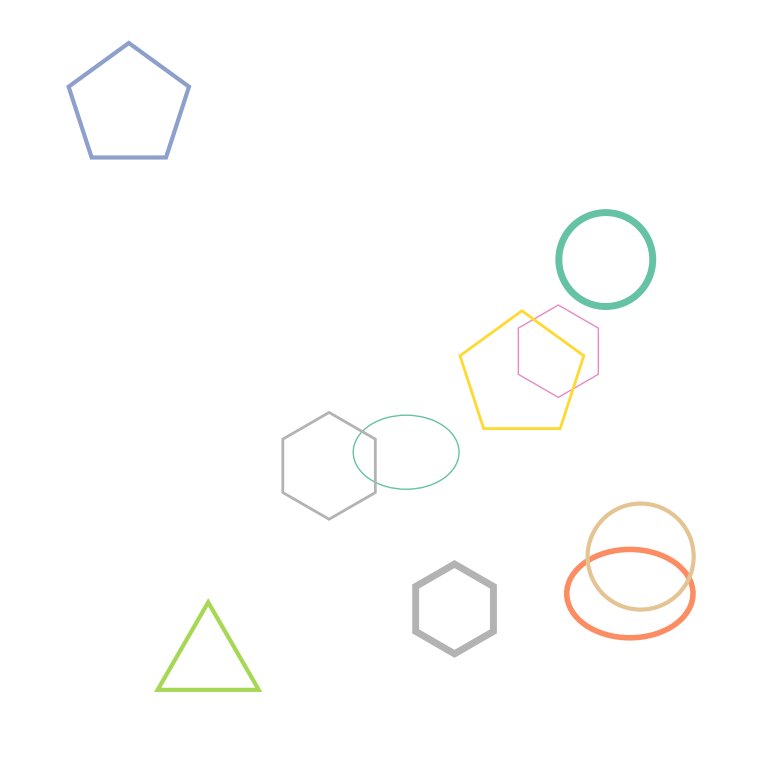[{"shape": "circle", "thickness": 2.5, "radius": 0.3, "center": [0.787, 0.663]}, {"shape": "oval", "thickness": 0.5, "radius": 0.34, "center": [0.527, 0.413]}, {"shape": "oval", "thickness": 2, "radius": 0.41, "center": [0.818, 0.229]}, {"shape": "pentagon", "thickness": 1.5, "radius": 0.41, "center": [0.167, 0.862]}, {"shape": "hexagon", "thickness": 0.5, "radius": 0.3, "center": [0.725, 0.544]}, {"shape": "triangle", "thickness": 1.5, "radius": 0.38, "center": [0.27, 0.142]}, {"shape": "pentagon", "thickness": 1, "radius": 0.42, "center": [0.678, 0.512]}, {"shape": "circle", "thickness": 1.5, "radius": 0.34, "center": [0.832, 0.277]}, {"shape": "hexagon", "thickness": 1, "radius": 0.35, "center": [0.427, 0.395]}, {"shape": "hexagon", "thickness": 2.5, "radius": 0.29, "center": [0.59, 0.209]}]